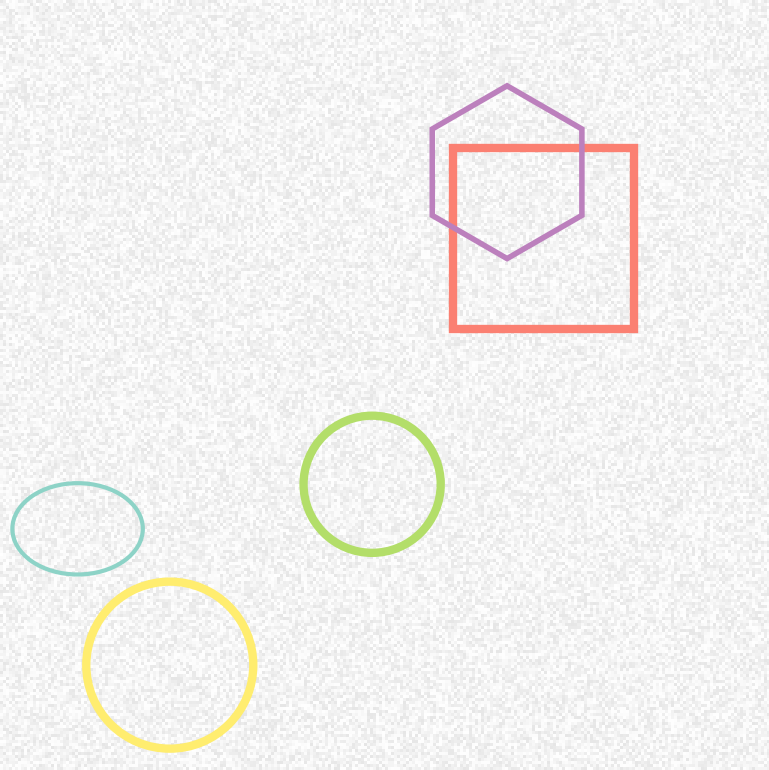[{"shape": "oval", "thickness": 1.5, "radius": 0.42, "center": [0.101, 0.313]}, {"shape": "square", "thickness": 3, "radius": 0.59, "center": [0.706, 0.69]}, {"shape": "circle", "thickness": 3, "radius": 0.45, "center": [0.483, 0.371]}, {"shape": "hexagon", "thickness": 2, "radius": 0.56, "center": [0.659, 0.776]}, {"shape": "circle", "thickness": 3, "radius": 0.54, "center": [0.22, 0.136]}]